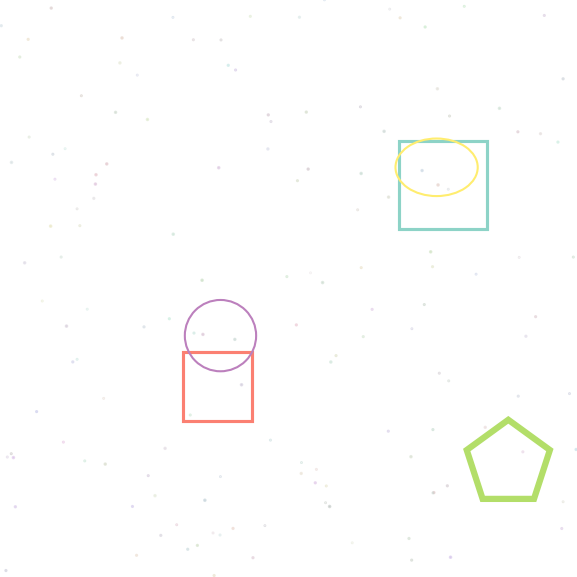[{"shape": "square", "thickness": 1.5, "radius": 0.38, "center": [0.767, 0.679]}, {"shape": "square", "thickness": 1.5, "radius": 0.3, "center": [0.376, 0.33]}, {"shape": "pentagon", "thickness": 3, "radius": 0.38, "center": [0.88, 0.196]}, {"shape": "circle", "thickness": 1, "radius": 0.31, "center": [0.382, 0.418]}, {"shape": "oval", "thickness": 1, "radius": 0.36, "center": [0.756, 0.709]}]